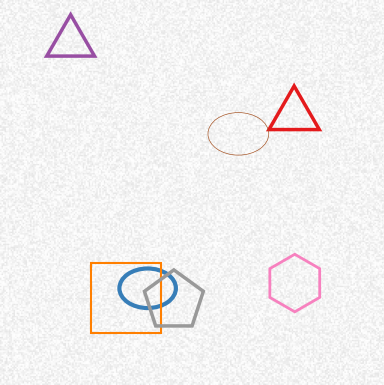[{"shape": "triangle", "thickness": 2.5, "radius": 0.38, "center": [0.764, 0.701]}, {"shape": "oval", "thickness": 3, "radius": 0.37, "center": [0.383, 0.251]}, {"shape": "triangle", "thickness": 2.5, "radius": 0.36, "center": [0.183, 0.89]}, {"shape": "square", "thickness": 1.5, "radius": 0.45, "center": [0.328, 0.226]}, {"shape": "oval", "thickness": 0.5, "radius": 0.39, "center": [0.619, 0.652]}, {"shape": "hexagon", "thickness": 2, "radius": 0.37, "center": [0.766, 0.265]}, {"shape": "pentagon", "thickness": 2.5, "radius": 0.4, "center": [0.452, 0.219]}]